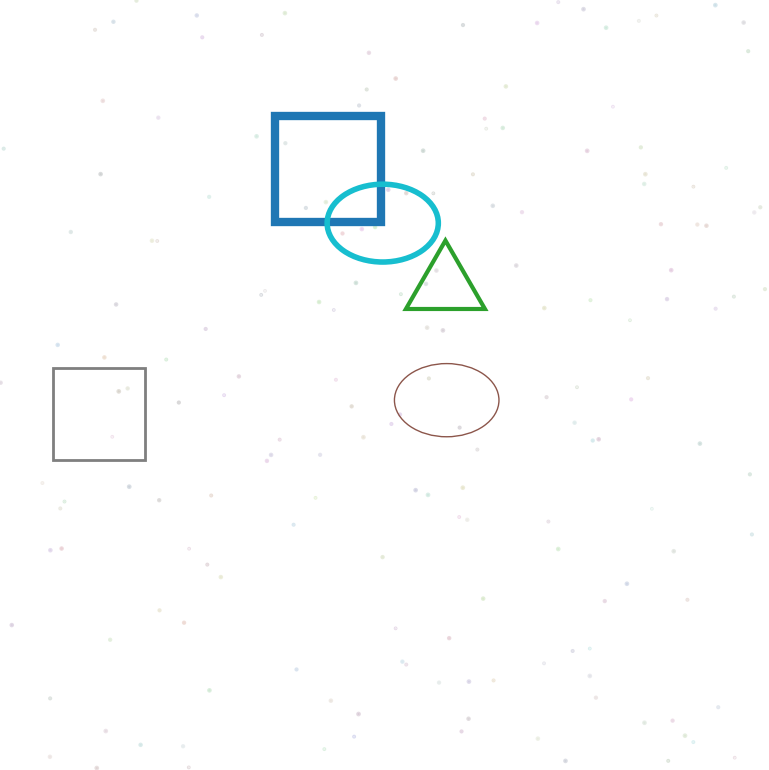[{"shape": "square", "thickness": 3, "radius": 0.34, "center": [0.426, 0.78]}, {"shape": "triangle", "thickness": 1.5, "radius": 0.3, "center": [0.578, 0.628]}, {"shape": "oval", "thickness": 0.5, "radius": 0.34, "center": [0.58, 0.48]}, {"shape": "square", "thickness": 1, "radius": 0.3, "center": [0.128, 0.462]}, {"shape": "oval", "thickness": 2, "radius": 0.36, "center": [0.497, 0.71]}]